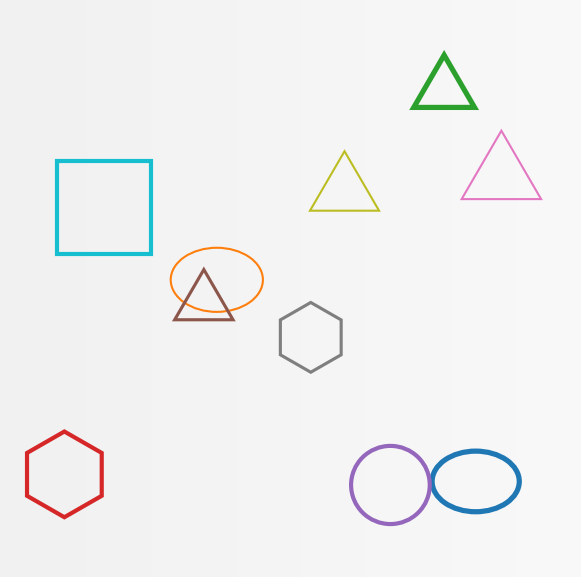[{"shape": "oval", "thickness": 2.5, "radius": 0.37, "center": [0.818, 0.165]}, {"shape": "oval", "thickness": 1, "radius": 0.4, "center": [0.373, 0.515]}, {"shape": "triangle", "thickness": 2.5, "radius": 0.3, "center": [0.764, 0.843]}, {"shape": "hexagon", "thickness": 2, "radius": 0.37, "center": [0.111, 0.178]}, {"shape": "circle", "thickness": 2, "radius": 0.34, "center": [0.672, 0.159]}, {"shape": "triangle", "thickness": 1.5, "radius": 0.29, "center": [0.351, 0.474]}, {"shape": "triangle", "thickness": 1, "radius": 0.39, "center": [0.863, 0.694]}, {"shape": "hexagon", "thickness": 1.5, "radius": 0.3, "center": [0.535, 0.415]}, {"shape": "triangle", "thickness": 1, "radius": 0.34, "center": [0.593, 0.669]}, {"shape": "square", "thickness": 2, "radius": 0.41, "center": [0.179, 0.64]}]